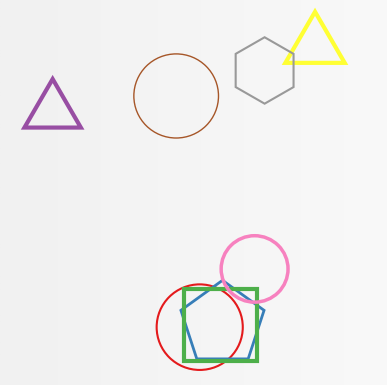[{"shape": "circle", "thickness": 1.5, "radius": 0.56, "center": [0.515, 0.15]}, {"shape": "pentagon", "thickness": 2, "radius": 0.56, "center": [0.574, 0.159]}, {"shape": "square", "thickness": 3, "radius": 0.47, "center": [0.57, 0.156]}, {"shape": "triangle", "thickness": 3, "radius": 0.42, "center": [0.136, 0.711]}, {"shape": "triangle", "thickness": 3, "radius": 0.44, "center": [0.813, 0.881]}, {"shape": "circle", "thickness": 1, "radius": 0.55, "center": [0.455, 0.751]}, {"shape": "circle", "thickness": 2.5, "radius": 0.43, "center": [0.657, 0.301]}, {"shape": "hexagon", "thickness": 1.5, "radius": 0.43, "center": [0.683, 0.817]}]